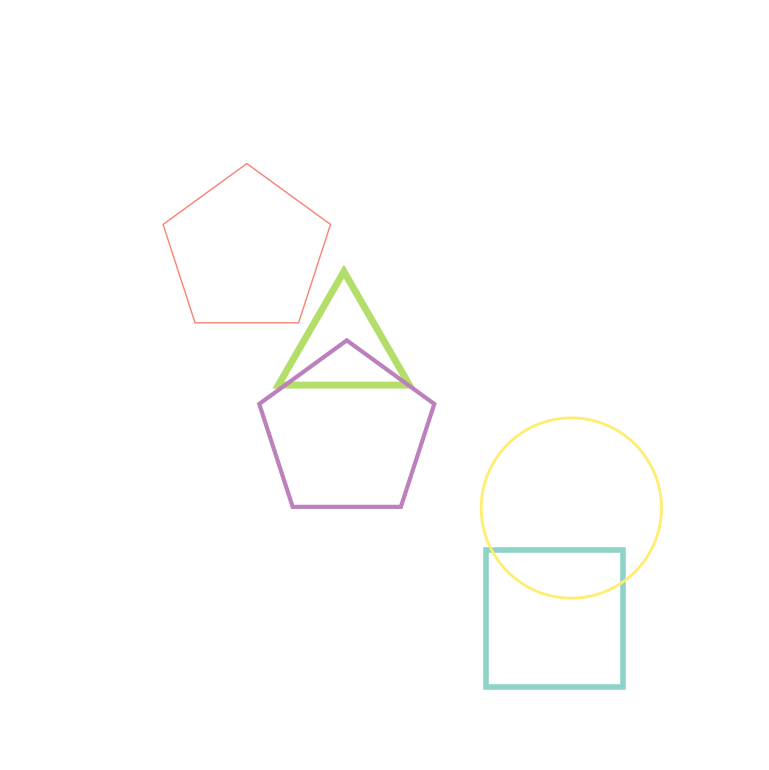[{"shape": "square", "thickness": 2, "radius": 0.44, "center": [0.72, 0.197]}, {"shape": "pentagon", "thickness": 0.5, "radius": 0.57, "center": [0.321, 0.673]}, {"shape": "triangle", "thickness": 2.5, "radius": 0.49, "center": [0.447, 0.549]}, {"shape": "pentagon", "thickness": 1.5, "radius": 0.6, "center": [0.45, 0.438]}, {"shape": "circle", "thickness": 1, "radius": 0.59, "center": [0.742, 0.34]}]